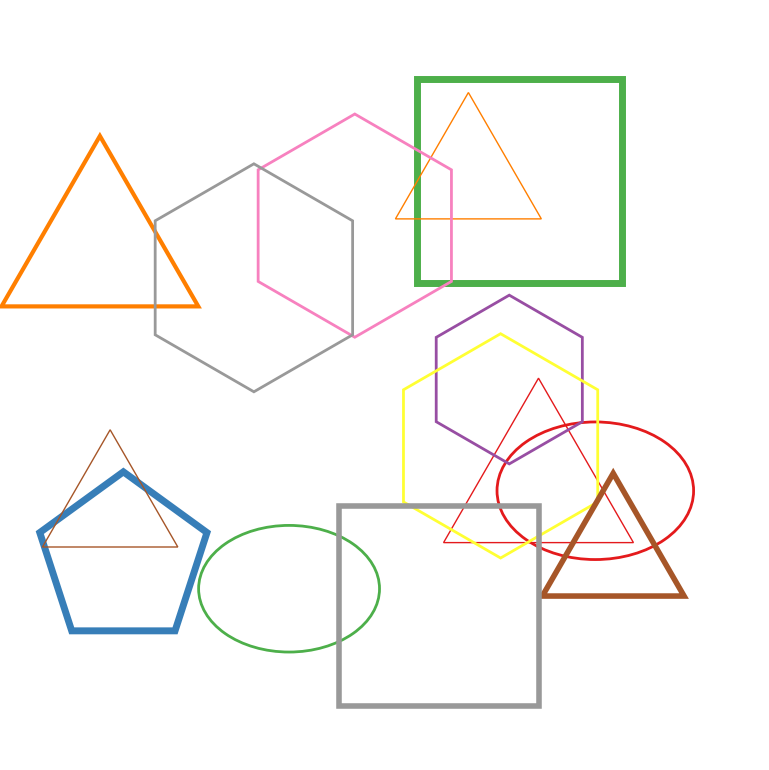[{"shape": "triangle", "thickness": 0.5, "radius": 0.71, "center": [0.699, 0.366]}, {"shape": "oval", "thickness": 1, "radius": 0.64, "center": [0.773, 0.363]}, {"shape": "pentagon", "thickness": 2.5, "radius": 0.57, "center": [0.16, 0.273]}, {"shape": "square", "thickness": 2.5, "radius": 0.66, "center": [0.675, 0.765]}, {"shape": "oval", "thickness": 1, "radius": 0.59, "center": [0.375, 0.235]}, {"shape": "hexagon", "thickness": 1, "radius": 0.55, "center": [0.661, 0.507]}, {"shape": "triangle", "thickness": 1.5, "radius": 0.74, "center": [0.13, 0.676]}, {"shape": "triangle", "thickness": 0.5, "radius": 0.55, "center": [0.608, 0.77]}, {"shape": "hexagon", "thickness": 1, "radius": 0.73, "center": [0.65, 0.421]}, {"shape": "triangle", "thickness": 2, "radius": 0.53, "center": [0.796, 0.279]}, {"shape": "triangle", "thickness": 0.5, "radius": 0.51, "center": [0.143, 0.34]}, {"shape": "hexagon", "thickness": 1, "radius": 0.72, "center": [0.461, 0.707]}, {"shape": "hexagon", "thickness": 1, "radius": 0.74, "center": [0.33, 0.639]}, {"shape": "square", "thickness": 2, "radius": 0.65, "center": [0.57, 0.213]}]